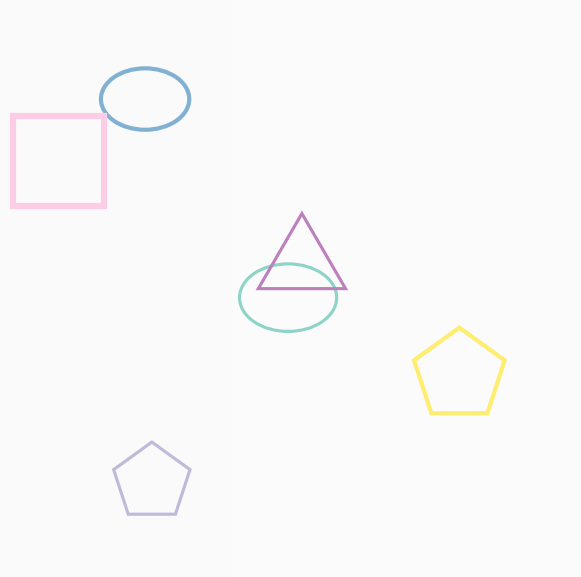[{"shape": "oval", "thickness": 1.5, "radius": 0.42, "center": [0.496, 0.484]}, {"shape": "pentagon", "thickness": 1.5, "radius": 0.35, "center": [0.261, 0.165]}, {"shape": "oval", "thickness": 2, "radius": 0.38, "center": [0.25, 0.828]}, {"shape": "square", "thickness": 3, "radius": 0.39, "center": [0.1, 0.72]}, {"shape": "triangle", "thickness": 1.5, "radius": 0.43, "center": [0.519, 0.543]}, {"shape": "pentagon", "thickness": 2, "radius": 0.41, "center": [0.79, 0.35]}]